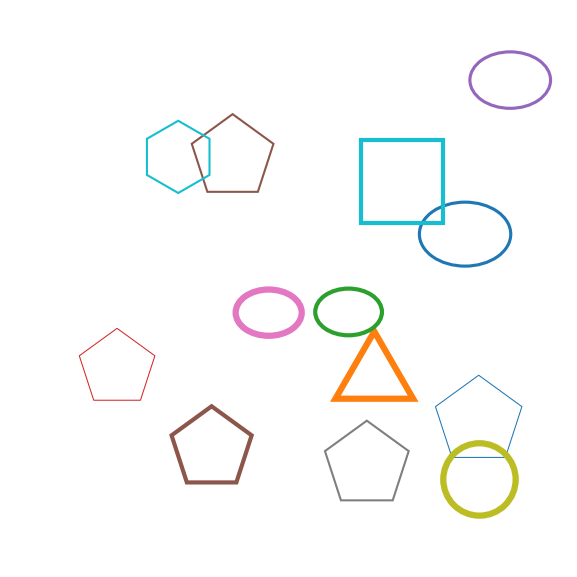[{"shape": "pentagon", "thickness": 0.5, "radius": 0.39, "center": [0.829, 0.271]}, {"shape": "oval", "thickness": 1.5, "radius": 0.4, "center": [0.805, 0.594]}, {"shape": "triangle", "thickness": 3, "radius": 0.39, "center": [0.648, 0.348]}, {"shape": "oval", "thickness": 2, "radius": 0.29, "center": [0.604, 0.459]}, {"shape": "pentagon", "thickness": 0.5, "radius": 0.34, "center": [0.203, 0.362]}, {"shape": "oval", "thickness": 1.5, "radius": 0.35, "center": [0.884, 0.86]}, {"shape": "pentagon", "thickness": 2, "radius": 0.36, "center": [0.366, 0.223]}, {"shape": "pentagon", "thickness": 1, "radius": 0.37, "center": [0.403, 0.727]}, {"shape": "oval", "thickness": 3, "radius": 0.29, "center": [0.465, 0.458]}, {"shape": "pentagon", "thickness": 1, "radius": 0.38, "center": [0.635, 0.194]}, {"shape": "circle", "thickness": 3, "radius": 0.31, "center": [0.83, 0.169]}, {"shape": "hexagon", "thickness": 1, "radius": 0.31, "center": [0.309, 0.727]}, {"shape": "square", "thickness": 2, "radius": 0.36, "center": [0.696, 0.685]}]